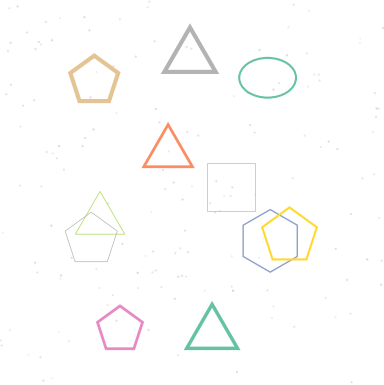[{"shape": "oval", "thickness": 1.5, "radius": 0.37, "center": [0.695, 0.798]}, {"shape": "triangle", "thickness": 2.5, "radius": 0.38, "center": [0.551, 0.133]}, {"shape": "triangle", "thickness": 2, "radius": 0.36, "center": [0.437, 0.603]}, {"shape": "hexagon", "thickness": 1, "radius": 0.41, "center": [0.702, 0.374]}, {"shape": "pentagon", "thickness": 2, "radius": 0.31, "center": [0.312, 0.144]}, {"shape": "square", "thickness": 0.5, "radius": 0.31, "center": [0.6, 0.515]}, {"shape": "triangle", "thickness": 0.5, "radius": 0.37, "center": [0.26, 0.429]}, {"shape": "pentagon", "thickness": 1.5, "radius": 0.37, "center": [0.752, 0.387]}, {"shape": "pentagon", "thickness": 3, "radius": 0.33, "center": [0.245, 0.79]}, {"shape": "triangle", "thickness": 3, "radius": 0.39, "center": [0.493, 0.852]}, {"shape": "pentagon", "thickness": 0.5, "radius": 0.36, "center": [0.237, 0.378]}]